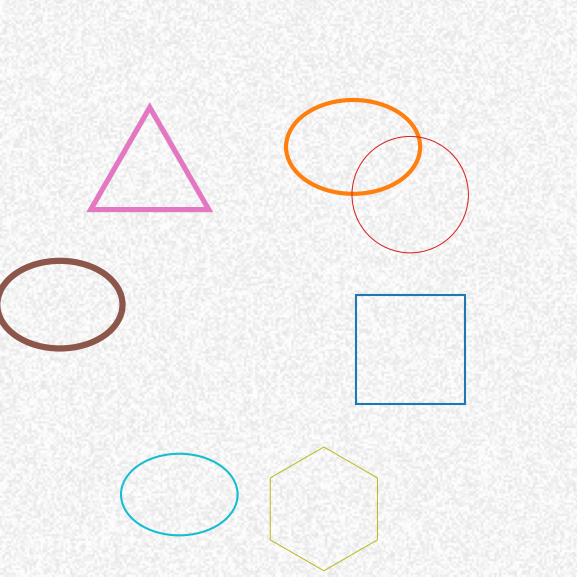[{"shape": "square", "thickness": 1, "radius": 0.47, "center": [0.711, 0.393]}, {"shape": "oval", "thickness": 2, "radius": 0.58, "center": [0.611, 0.745]}, {"shape": "circle", "thickness": 0.5, "radius": 0.5, "center": [0.71, 0.662]}, {"shape": "oval", "thickness": 3, "radius": 0.54, "center": [0.104, 0.472]}, {"shape": "triangle", "thickness": 2.5, "radius": 0.59, "center": [0.259, 0.695]}, {"shape": "hexagon", "thickness": 0.5, "radius": 0.54, "center": [0.561, 0.118]}, {"shape": "oval", "thickness": 1, "radius": 0.5, "center": [0.31, 0.143]}]